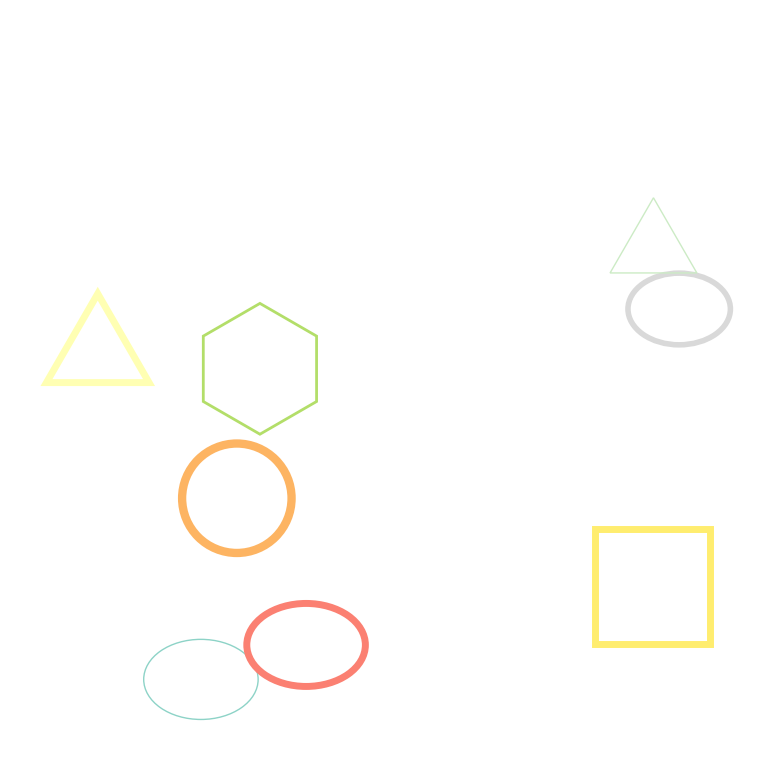[{"shape": "oval", "thickness": 0.5, "radius": 0.37, "center": [0.261, 0.118]}, {"shape": "triangle", "thickness": 2.5, "radius": 0.38, "center": [0.127, 0.542]}, {"shape": "oval", "thickness": 2.5, "radius": 0.39, "center": [0.398, 0.162]}, {"shape": "circle", "thickness": 3, "radius": 0.36, "center": [0.308, 0.353]}, {"shape": "hexagon", "thickness": 1, "radius": 0.42, "center": [0.338, 0.521]}, {"shape": "oval", "thickness": 2, "radius": 0.33, "center": [0.882, 0.599]}, {"shape": "triangle", "thickness": 0.5, "radius": 0.33, "center": [0.849, 0.678]}, {"shape": "square", "thickness": 2.5, "radius": 0.37, "center": [0.848, 0.238]}]